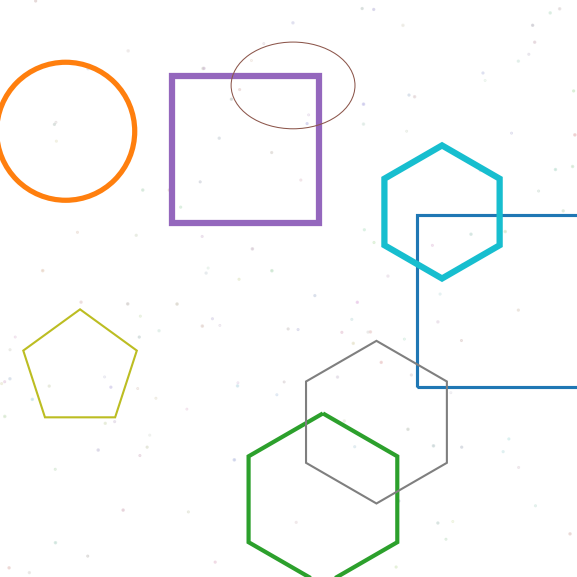[{"shape": "square", "thickness": 1.5, "radius": 0.74, "center": [0.871, 0.478]}, {"shape": "circle", "thickness": 2.5, "radius": 0.6, "center": [0.114, 0.772]}, {"shape": "hexagon", "thickness": 2, "radius": 0.74, "center": [0.559, 0.135]}, {"shape": "square", "thickness": 3, "radius": 0.63, "center": [0.425, 0.74]}, {"shape": "oval", "thickness": 0.5, "radius": 0.54, "center": [0.507, 0.851]}, {"shape": "hexagon", "thickness": 1, "radius": 0.7, "center": [0.652, 0.268]}, {"shape": "pentagon", "thickness": 1, "radius": 0.52, "center": [0.139, 0.36]}, {"shape": "hexagon", "thickness": 3, "radius": 0.58, "center": [0.765, 0.632]}]